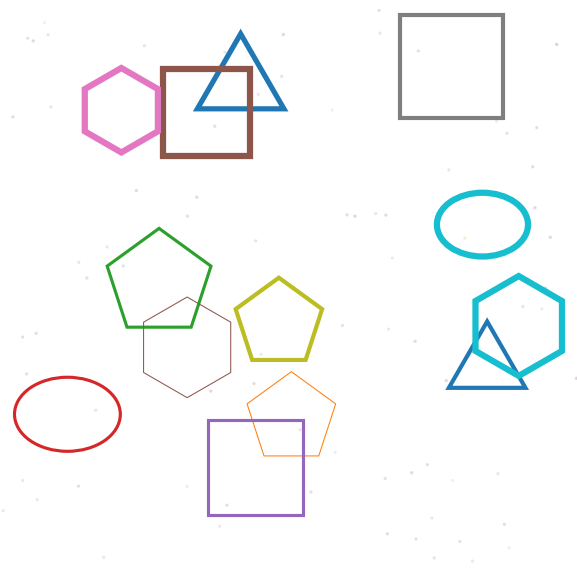[{"shape": "triangle", "thickness": 2.5, "radius": 0.43, "center": [0.417, 0.854]}, {"shape": "triangle", "thickness": 2, "radius": 0.38, "center": [0.844, 0.366]}, {"shape": "pentagon", "thickness": 0.5, "radius": 0.4, "center": [0.505, 0.275]}, {"shape": "pentagon", "thickness": 1.5, "radius": 0.47, "center": [0.275, 0.509]}, {"shape": "oval", "thickness": 1.5, "radius": 0.46, "center": [0.117, 0.282]}, {"shape": "square", "thickness": 1.5, "radius": 0.41, "center": [0.443, 0.19]}, {"shape": "square", "thickness": 3, "radius": 0.38, "center": [0.357, 0.805]}, {"shape": "hexagon", "thickness": 0.5, "radius": 0.44, "center": [0.324, 0.398]}, {"shape": "hexagon", "thickness": 3, "radius": 0.37, "center": [0.21, 0.808]}, {"shape": "square", "thickness": 2, "radius": 0.44, "center": [0.782, 0.884]}, {"shape": "pentagon", "thickness": 2, "radius": 0.39, "center": [0.483, 0.44]}, {"shape": "hexagon", "thickness": 3, "radius": 0.43, "center": [0.898, 0.435]}, {"shape": "oval", "thickness": 3, "radius": 0.39, "center": [0.835, 0.61]}]